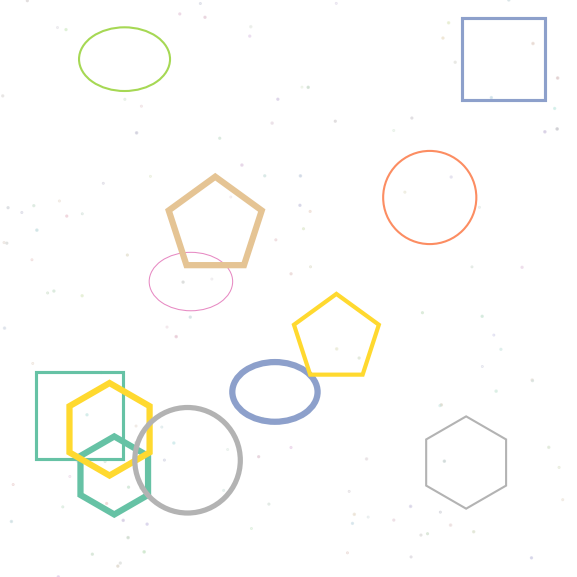[{"shape": "square", "thickness": 1.5, "radius": 0.38, "center": [0.138, 0.279]}, {"shape": "hexagon", "thickness": 3, "radius": 0.34, "center": [0.198, 0.176]}, {"shape": "circle", "thickness": 1, "radius": 0.4, "center": [0.744, 0.657]}, {"shape": "square", "thickness": 1.5, "radius": 0.36, "center": [0.872, 0.897]}, {"shape": "oval", "thickness": 3, "radius": 0.37, "center": [0.476, 0.32]}, {"shape": "oval", "thickness": 0.5, "radius": 0.36, "center": [0.331, 0.512]}, {"shape": "oval", "thickness": 1, "radius": 0.39, "center": [0.216, 0.897]}, {"shape": "hexagon", "thickness": 3, "radius": 0.4, "center": [0.19, 0.256]}, {"shape": "pentagon", "thickness": 2, "radius": 0.39, "center": [0.583, 0.413]}, {"shape": "pentagon", "thickness": 3, "radius": 0.42, "center": [0.373, 0.608]}, {"shape": "circle", "thickness": 2.5, "radius": 0.46, "center": [0.325, 0.202]}, {"shape": "hexagon", "thickness": 1, "radius": 0.4, "center": [0.807, 0.198]}]